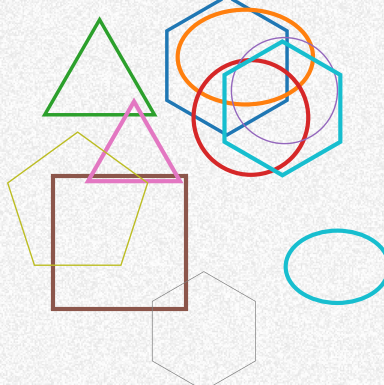[{"shape": "hexagon", "thickness": 2.5, "radius": 0.9, "center": [0.589, 0.83]}, {"shape": "oval", "thickness": 3, "radius": 0.88, "center": [0.637, 0.852]}, {"shape": "triangle", "thickness": 2.5, "radius": 0.82, "center": [0.259, 0.784]}, {"shape": "circle", "thickness": 3, "radius": 0.74, "center": [0.652, 0.695]}, {"shape": "circle", "thickness": 1, "radius": 0.69, "center": [0.739, 0.765]}, {"shape": "square", "thickness": 3, "radius": 0.86, "center": [0.31, 0.369]}, {"shape": "triangle", "thickness": 3, "radius": 0.69, "center": [0.348, 0.598]}, {"shape": "hexagon", "thickness": 0.5, "radius": 0.77, "center": [0.529, 0.14]}, {"shape": "pentagon", "thickness": 1, "radius": 0.96, "center": [0.202, 0.466]}, {"shape": "oval", "thickness": 3, "radius": 0.67, "center": [0.876, 0.307]}, {"shape": "hexagon", "thickness": 3, "radius": 0.87, "center": [0.734, 0.719]}]